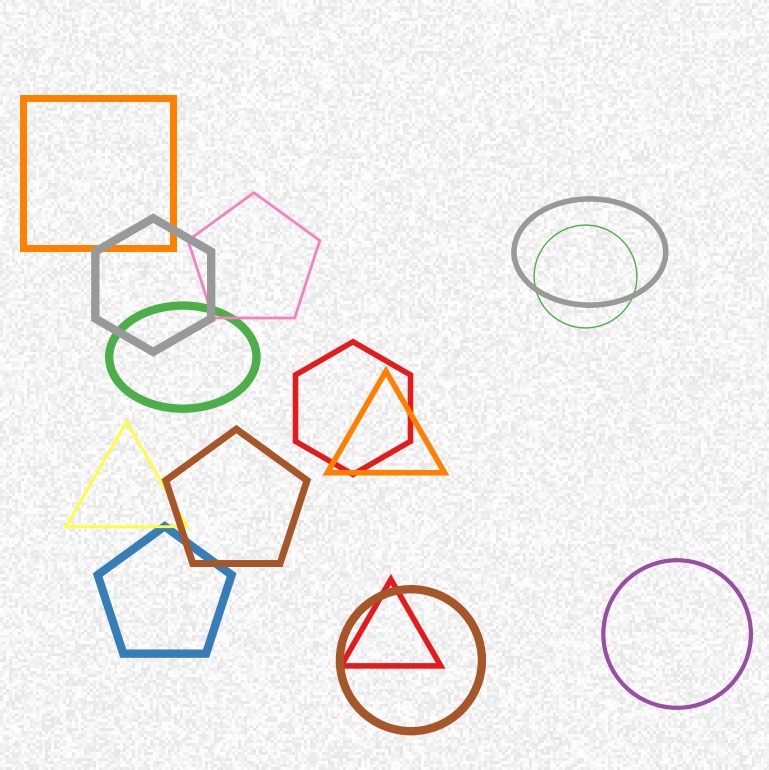[{"shape": "triangle", "thickness": 2, "radius": 0.37, "center": [0.508, 0.173]}, {"shape": "hexagon", "thickness": 2, "radius": 0.43, "center": [0.458, 0.47]}, {"shape": "pentagon", "thickness": 3, "radius": 0.46, "center": [0.214, 0.225]}, {"shape": "oval", "thickness": 3, "radius": 0.48, "center": [0.237, 0.536]}, {"shape": "circle", "thickness": 0.5, "radius": 0.33, "center": [0.76, 0.641]}, {"shape": "circle", "thickness": 1.5, "radius": 0.48, "center": [0.879, 0.177]}, {"shape": "square", "thickness": 2.5, "radius": 0.49, "center": [0.127, 0.776]}, {"shape": "triangle", "thickness": 2, "radius": 0.44, "center": [0.501, 0.43]}, {"shape": "triangle", "thickness": 1, "radius": 0.45, "center": [0.164, 0.361]}, {"shape": "pentagon", "thickness": 2.5, "radius": 0.48, "center": [0.307, 0.346]}, {"shape": "circle", "thickness": 3, "radius": 0.46, "center": [0.534, 0.143]}, {"shape": "pentagon", "thickness": 1, "radius": 0.45, "center": [0.33, 0.66]}, {"shape": "hexagon", "thickness": 3, "radius": 0.43, "center": [0.199, 0.63]}, {"shape": "oval", "thickness": 2, "radius": 0.49, "center": [0.766, 0.673]}]